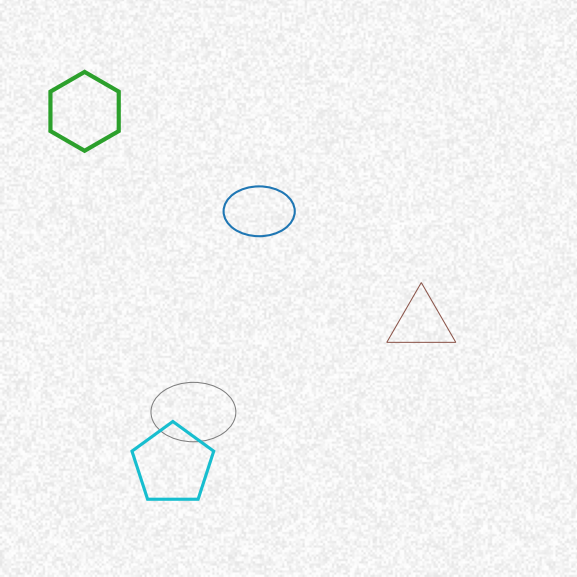[{"shape": "oval", "thickness": 1, "radius": 0.31, "center": [0.449, 0.633]}, {"shape": "hexagon", "thickness": 2, "radius": 0.34, "center": [0.146, 0.806]}, {"shape": "triangle", "thickness": 0.5, "radius": 0.35, "center": [0.73, 0.441]}, {"shape": "oval", "thickness": 0.5, "radius": 0.37, "center": [0.335, 0.286]}, {"shape": "pentagon", "thickness": 1.5, "radius": 0.37, "center": [0.299, 0.195]}]